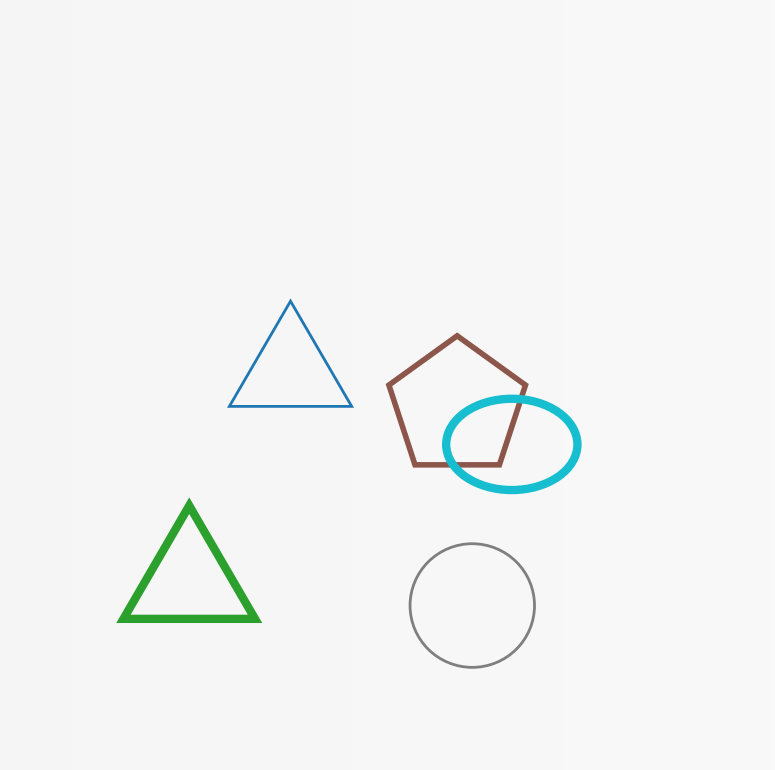[{"shape": "triangle", "thickness": 1, "radius": 0.46, "center": [0.375, 0.518]}, {"shape": "triangle", "thickness": 3, "radius": 0.49, "center": [0.244, 0.245]}, {"shape": "pentagon", "thickness": 2, "radius": 0.46, "center": [0.59, 0.471]}, {"shape": "circle", "thickness": 1, "radius": 0.4, "center": [0.609, 0.214]}, {"shape": "oval", "thickness": 3, "radius": 0.42, "center": [0.66, 0.423]}]